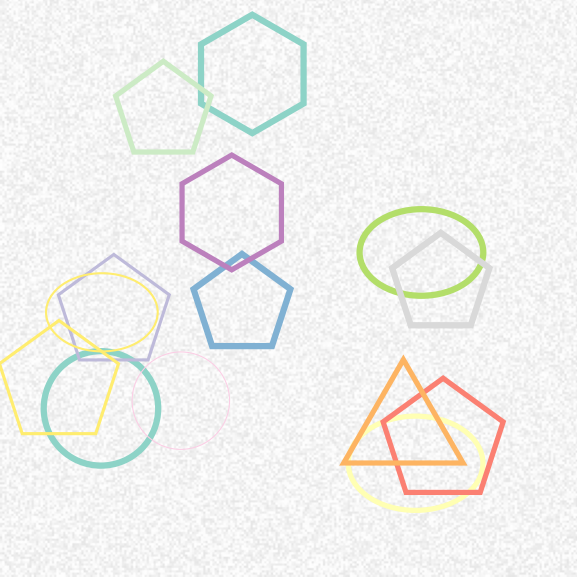[{"shape": "circle", "thickness": 3, "radius": 0.5, "center": [0.175, 0.292]}, {"shape": "hexagon", "thickness": 3, "radius": 0.51, "center": [0.437, 0.871]}, {"shape": "oval", "thickness": 2.5, "radius": 0.58, "center": [0.72, 0.197]}, {"shape": "pentagon", "thickness": 1.5, "radius": 0.5, "center": [0.197, 0.458]}, {"shape": "pentagon", "thickness": 2.5, "radius": 0.55, "center": [0.767, 0.235]}, {"shape": "pentagon", "thickness": 3, "radius": 0.44, "center": [0.419, 0.471]}, {"shape": "triangle", "thickness": 2.5, "radius": 0.6, "center": [0.699, 0.257]}, {"shape": "oval", "thickness": 3, "radius": 0.54, "center": [0.73, 0.562]}, {"shape": "circle", "thickness": 0.5, "radius": 0.42, "center": [0.313, 0.305]}, {"shape": "pentagon", "thickness": 3, "radius": 0.44, "center": [0.763, 0.507]}, {"shape": "hexagon", "thickness": 2.5, "radius": 0.5, "center": [0.401, 0.631]}, {"shape": "pentagon", "thickness": 2.5, "radius": 0.43, "center": [0.283, 0.806]}, {"shape": "pentagon", "thickness": 1.5, "radius": 0.54, "center": [0.102, 0.336]}, {"shape": "oval", "thickness": 1, "radius": 0.48, "center": [0.176, 0.458]}]